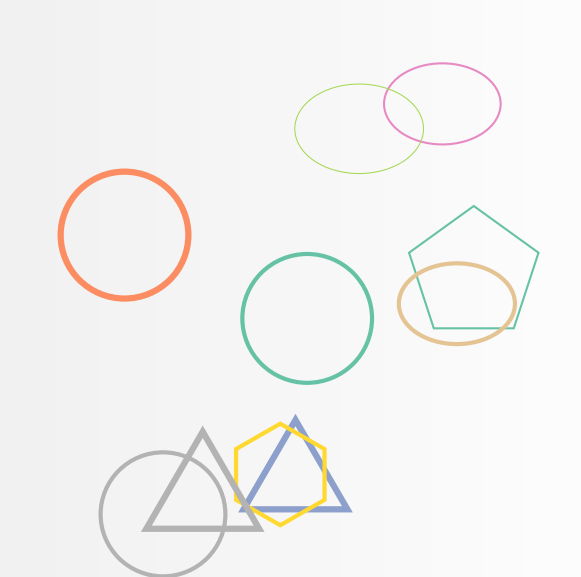[{"shape": "circle", "thickness": 2, "radius": 0.56, "center": [0.529, 0.448]}, {"shape": "pentagon", "thickness": 1, "radius": 0.59, "center": [0.815, 0.525]}, {"shape": "circle", "thickness": 3, "radius": 0.55, "center": [0.214, 0.592]}, {"shape": "triangle", "thickness": 3, "radius": 0.52, "center": [0.508, 0.169]}, {"shape": "oval", "thickness": 1, "radius": 0.5, "center": [0.761, 0.819]}, {"shape": "oval", "thickness": 0.5, "radius": 0.55, "center": [0.618, 0.776]}, {"shape": "hexagon", "thickness": 2, "radius": 0.44, "center": [0.482, 0.178]}, {"shape": "oval", "thickness": 2, "radius": 0.5, "center": [0.786, 0.473]}, {"shape": "triangle", "thickness": 3, "radius": 0.56, "center": [0.349, 0.14]}, {"shape": "circle", "thickness": 2, "radius": 0.54, "center": [0.28, 0.109]}]